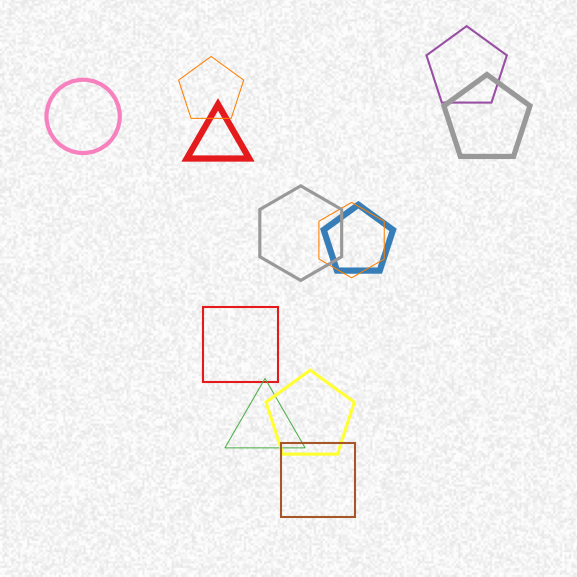[{"shape": "square", "thickness": 1, "radius": 0.32, "center": [0.416, 0.402]}, {"shape": "triangle", "thickness": 3, "radius": 0.31, "center": [0.378, 0.756]}, {"shape": "pentagon", "thickness": 3, "radius": 0.32, "center": [0.621, 0.582]}, {"shape": "triangle", "thickness": 0.5, "radius": 0.4, "center": [0.459, 0.264]}, {"shape": "pentagon", "thickness": 1, "radius": 0.37, "center": [0.808, 0.881]}, {"shape": "pentagon", "thickness": 0.5, "radius": 0.3, "center": [0.366, 0.842]}, {"shape": "hexagon", "thickness": 0.5, "radius": 0.33, "center": [0.609, 0.583]}, {"shape": "pentagon", "thickness": 1.5, "radius": 0.4, "center": [0.537, 0.278]}, {"shape": "square", "thickness": 1, "radius": 0.32, "center": [0.55, 0.168]}, {"shape": "circle", "thickness": 2, "radius": 0.32, "center": [0.144, 0.798]}, {"shape": "pentagon", "thickness": 2.5, "radius": 0.39, "center": [0.843, 0.792]}, {"shape": "hexagon", "thickness": 1.5, "radius": 0.41, "center": [0.521, 0.595]}]